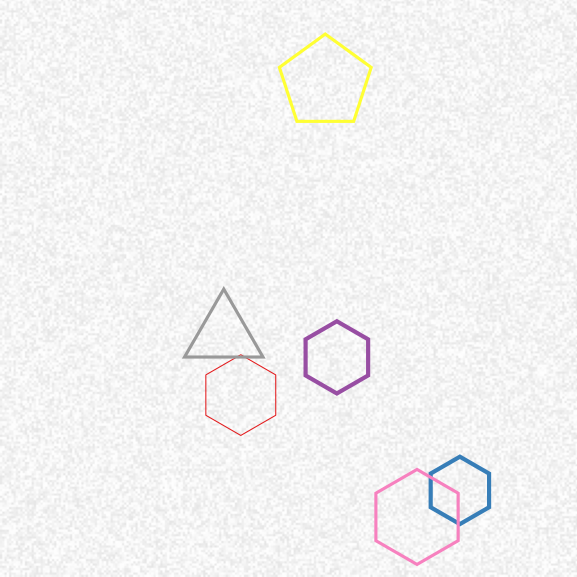[{"shape": "hexagon", "thickness": 0.5, "radius": 0.35, "center": [0.417, 0.315]}, {"shape": "hexagon", "thickness": 2, "radius": 0.29, "center": [0.796, 0.15]}, {"shape": "hexagon", "thickness": 2, "radius": 0.31, "center": [0.583, 0.38]}, {"shape": "pentagon", "thickness": 1.5, "radius": 0.42, "center": [0.563, 0.857]}, {"shape": "hexagon", "thickness": 1.5, "radius": 0.41, "center": [0.722, 0.104]}, {"shape": "triangle", "thickness": 1.5, "radius": 0.39, "center": [0.387, 0.42]}]